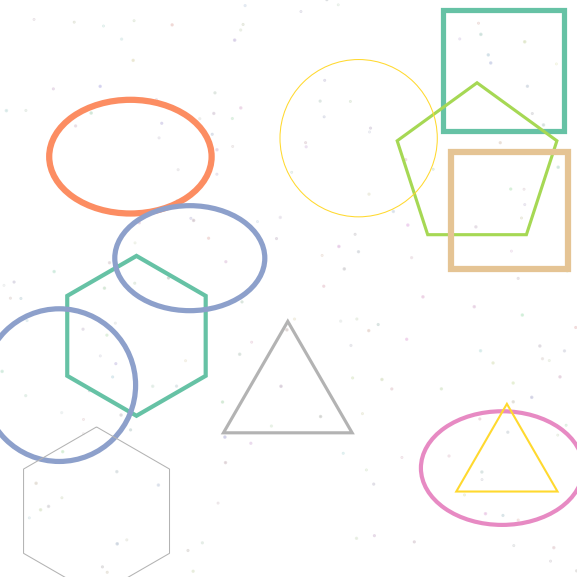[{"shape": "square", "thickness": 2.5, "radius": 0.52, "center": [0.872, 0.877]}, {"shape": "hexagon", "thickness": 2, "radius": 0.69, "center": [0.236, 0.418]}, {"shape": "oval", "thickness": 3, "radius": 0.7, "center": [0.226, 0.728]}, {"shape": "circle", "thickness": 2.5, "radius": 0.66, "center": [0.103, 0.332]}, {"shape": "oval", "thickness": 2.5, "radius": 0.65, "center": [0.329, 0.552]}, {"shape": "oval", "thickness": 2, "radius": 0.7, "center": [0.869, 0.189]}, {"shape": "pentagon", "thickness": 1.5, "radius": 0.73, "center": [0.826, 0.71]}, {"shape": "triangle", "thickness": 1, "radius": 0.51, "center": [0.878, 0.199]}, {"shape": "circle", "thickness": 0.5, "radius": 0.68, "center": [0.621, 0.76]}, {"shape": "square", "thickness": 3, "radius": 0.51, "center": [0.882, 0.634]}, {"shape": "hexagon", "thickness": 0.5, "radius": 0.73, "center": [0.167, 0.114]}, {"shape": "triangle", "thickness": 1.5, "radius": 0.64, "center": [0.498, 0.314]}]